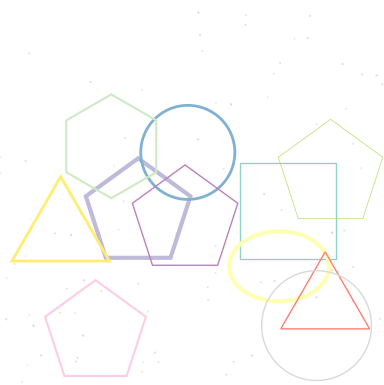[{"shape": "square", "thickness": 1, "radius": 0.62, "center": [0.749, 0.453]}, {"shape": "oval", "thickness": 3, "radius": 0.65, "center": [0.725, 0.308]}, {"shape": "pentagon", "thickness": 3, "radius": 0.71, "center": [0.359, 0.446]}, {"shape": "triangle", "thickness": 1, "radius": 0.67, "center": [0.845, 0.212]}, {"shape": "circle", "thickness": 2, "radius": 0.61, "center": [0.488, 0.604]}, {"shape": "pentagon", "thickness": 0.5, "radius": 0.71, "center": [0.859, 0.548]}, {"shape": "pentagon", "thickness": 1.5, "radius": 0.69, "center": [0.248, 0.135]}, {"shape": "circle", "thickness": 1, "radius": 0.71, "center": [0.822, 0.154]}, {"shape": "pentagon", "thickness": 1, "radius": 0.72, "center": [0.481, 0.427]}, {"shape": "hexagon", "thickness": 1.5, "radius": 0.67, "center": [0.289, 0.62]}, {"shape": "triangle", "thickness": 2, "radius": 0.73, "center": [0.158, 0.395]}]